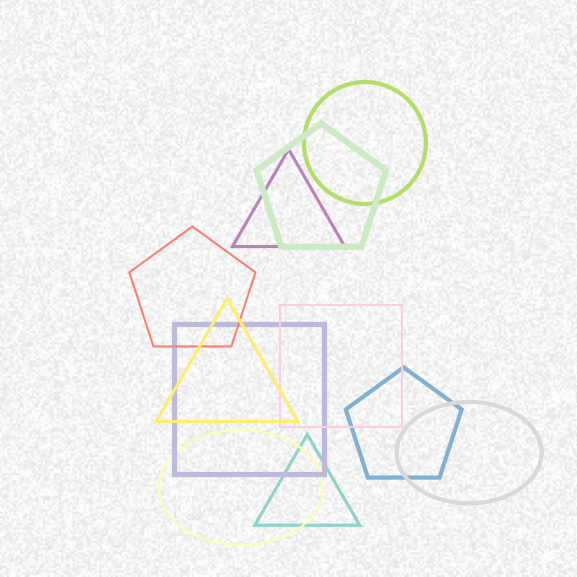[{"shape": "triangle", "thickness": 1.5, "radius": 0.52, "center": [0.532, 0.142]}, {"shape": "oval", "thickness": 1, "radius": 0.71, "center": [0.418, 0.155]}, {"shape": "square", "thickness": 2.5, "radius": 0.65, "center": [0.431, 0.309]}, {"shape": "pentagon", "thickness": 1, "radius": 0.57, "center": [0.333, 0.492]}, {"shape": "pentagon", "thickness": 2, "radius": 0.53, "center": [0.699, 0.258]}, {"shape": "circle", "thickness": 2, "radius": 0.53, "center": [0.632, 0.752]}, {"shape": "square", "thickness": 1, "radius": 0.53, "center": [0.591, 0.366]}, {"shape": "oval", "thickness": 2, "radius": 0.63, "center": [0.812, 0.215]}, {"shape": "triangle", "thickness": 1.5, "radius": 0.56, "center": [0.5, 0.628]}, {"shape": "pentagon", "thickness": 3, "radius": 0.59, "center": [0.556, 0.667]}, {"shape": "triangle", "thickness": 1.5, "radius": 0.71, "center": [0.393, 0.34]}]